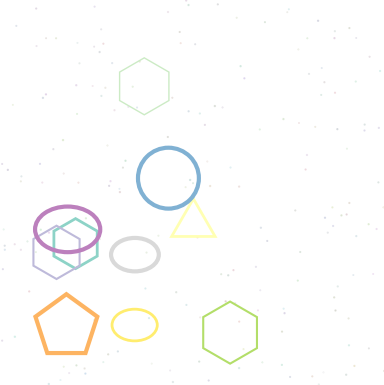[{"shape": "hexagon", "thickness": 2, "radius": 0.32, "center": [0.196, 0.367]}, {"shape": "triangle", "thickness": 2, "radius": 0.33, "center": [0.502, 0.418]}, {"shape": "hexagon", "thickness": 1.5, "radius": 0.35, "center": [0.147, 0.345]}, {"shape": "circle", "thickness": 3, "radius": 0.4, "center": [0.437, 0.537]}, {"shape": "pentagon", "thickness": 3, "radius": 0.42, "center": [0.172, 0.151]}, {"shape": "hexagon", "thickness": 1.5, "radius": 0.4, "center": [0.598, 0.136]}, {"shape": "oval", "thickness": 3, "radius": 0.31, "center": [0.35, 0.339]}, {"shape": "oval", "thickness": 3, "radius": 0.42, "center": [0.176, 0.404]}, {"shape": "hexagon", "thickness": 1, "radius": 0.37, "center": [0.375, 0.776]}, {"shape": "oval", "thickness": 2, "radius": 0.29, "center": [0.35, 0.156]}]